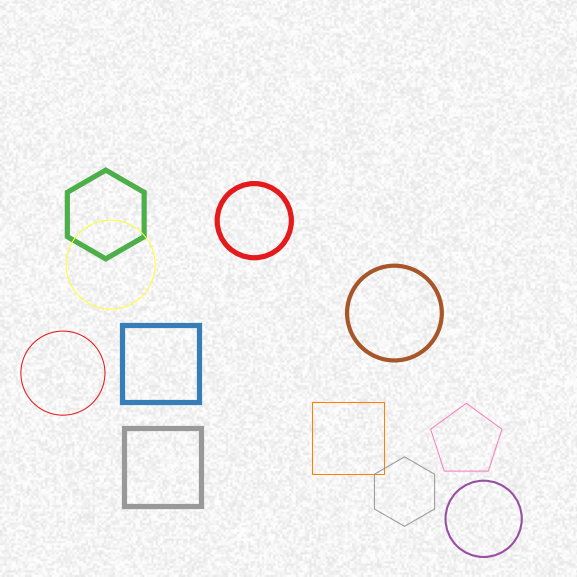[{"shape": "circle", "thickness": 2.5, "radius": 0.32, "center": [0.44, 0.617]}, {"shape": "circle", "thickness": 0.5, "radius": 0.36, "center": [0.109, 0.353]}, {"shape": "square", "thickness": 2.5, "radius": 0.33, "center": [0.278, 0.37]}, {"shape": "hexagon", "thickness": 2.5, "radius": 0.38, "center": [0.183, 0.628]}, {"shape": "circle", "thickness": 1, "radius": 0.33, "center": [0.837, 0.101]}, {"shape": "square", "thickness": 0.5, "radius": 0.31, "center": [0.602, 0.24]}, {"shape": "circle", "thickness": 0.5, "radius": 0.39, "center": [0.192, 0.541]}, {"shape": "circle", "thickness": 2, "radius": 0.41, "center": [0.683, 0.457]}, {"shape": "pentagon", "thickness": 0.5, "radius": 0.32, "center": [0.807, 0.236]}, {"shape": "square", "thickness": 2.5, "radius": 0.34, "center": [0.281, 0.191]}, {"shape": "hexagon", "thickness": 0.5, "radius": 0.3, "center": [0.7, 0.148]}]